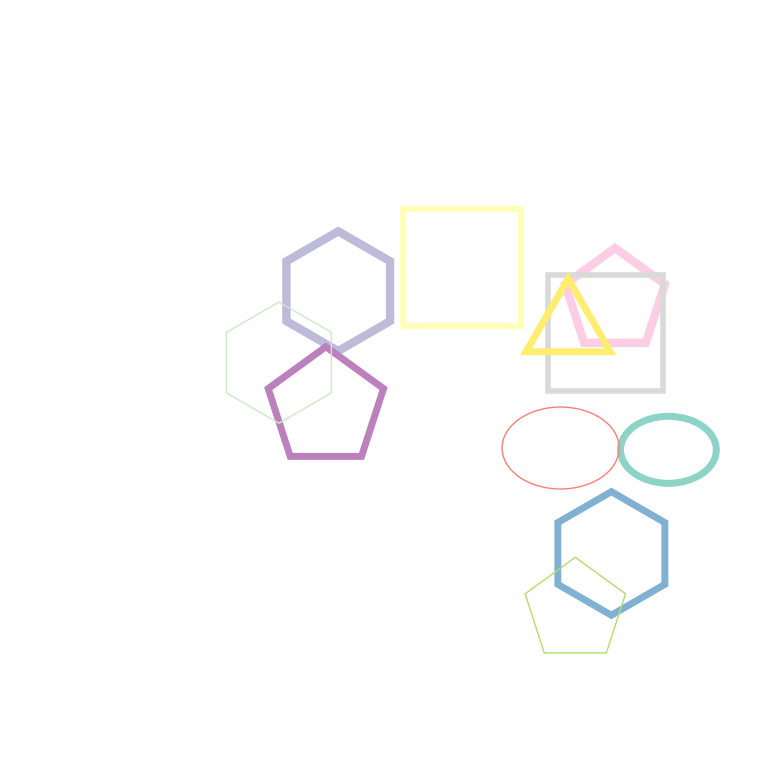[{"shape": "oval", "thickness": 2.5, "radius": 0.31, "center": [0.868, 0.416]}, {"shape": "square", "thickness": 2, "radius": 0.38, "center": [0.6, 0.653]}, {"shape": "hexagon", "thickness": 3, "radius": 0.39, "center": [0.439, 0.622]}, {"shape": "oval", "thickness": 0.5, "radius": 0.38, "center": [0.728, 0.418]}, {"shape": "hexagon", "thickness": 2.5, "radius": 0.4, "center": [0.794, 0.281]}, {"shape": "pentagon", "thickness": 0.5, "radius": 0.34, "center": [0.747, 0.208]}, {"shape": "pentagon", "thickness": 3, "radius": 0.34, "center": [0.799, 0.61]}, {"shape": "square", "thickness": 2, "radius": 0.38, "center": [0.786, 0.567]}, {"shape": "pentagon", "thickness": 2.5, "radius": 0.39, "center": [0.423, 0.471]}, {"shape": "hexagon", "thickness": 0.5, "radius": 0.39, "center": [0.362, 0.529]}, {"shape": "triangle", "thickness": 2.5, "radius": 0.32, "center": [0.738, 0.575]}]